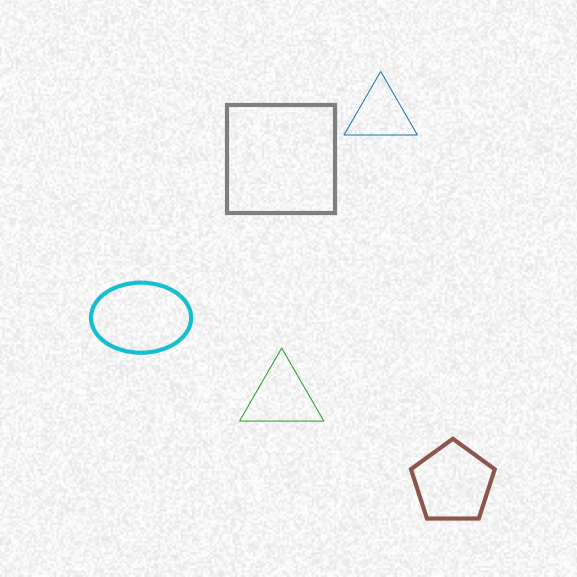[{"shape": "triangle", "thickness": 0.5, "radius": 0.37, "center": [0.659, 0.802]}, {"shape": "triangle", "thickness": 0.5, "radius": 0.42, "center": [0.488, 0.312]}, {"shape": "pentagon", "thickness": 2, "radius": 0.38, "center": [0.784, 0.163]}, {"shape": "square", "thickness": 2, "radius": 0.47, "center": [0.487, 0.724]}, {"shape": "oval", "thickness": 2, "radius": 0.43, "center": [0.244, 0.449]}]